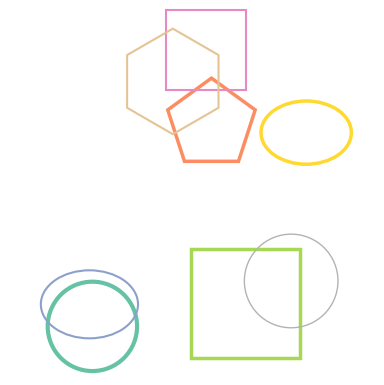[{"shape": "circle", "thickness": 3, "radius": 0.58, "center": [0.24, 0.152]}, {"shape": "pentagon", "thickness": 2.5, "radius": 0.6, "center": [0.549, 0.678]}, {"shape": "oval", "thickness": 1.5, "radius": 0.63, "center": [0.232, 0.21]}, {"shape": "square", "thickness": 1.5, "radius": 0.52, "center": [0.535, 0.871]}, {"shape": "square", "thickness": 2.5, "radius": 0.71, "center": [0.637, 0.212]}, {"shape": "oval", "thickness": 2.5, "radius": 0.59, "center": [0.795, 0.656]}, {"shape": "hexagon", "thickness": 1.5, "radius": 0.69, "center": [0.449, 0.789]}, {"shape": "circle", "thickness": 1, "radius": 0.61, "center": [0.756, 0.27]}]